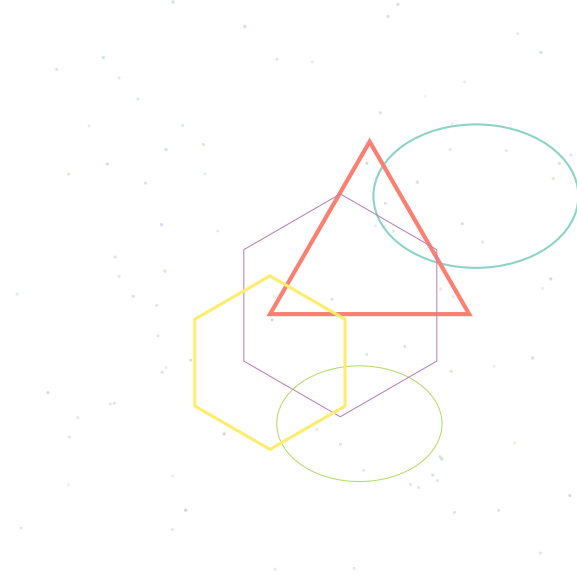[{"shape": "oval", "thickness": 1, "radius": 0.89, "center": [0.824, 0.66]}, {"shape": "triangle", "thickness": 2, "radius": 1.0, "center": [0.64, 0.555]}, {"shape": "oval", "thickness": 0.5, "radius": 0.72, "center": [0.622, 0.265]}, {"shape": "hexagon", "thickness": 0.5, "radius": 0.96, "center": [0.589, 0.47]}, {"shape": "hexagon", "thickness": 1.5, "radius": 0.75, "center": [0.467, 0.371]}]